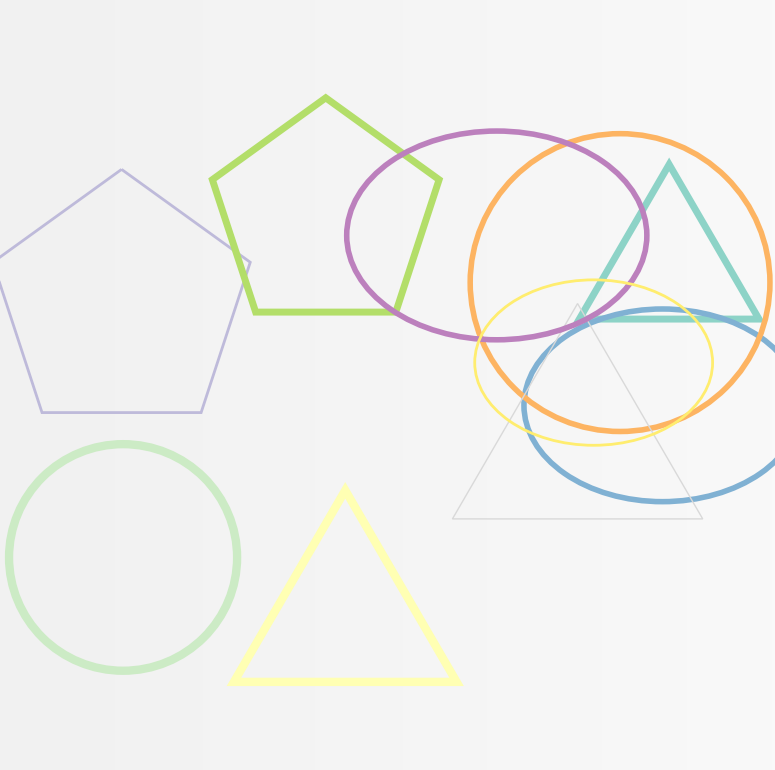[{"shape": "triangle", "thickness": 2.5, "radius": 0.67, "center": [0.863, 0.653]}, {"shape": "triangle", "thickness": 3, "radius": 0.83, "center": [0.445, 0.197]}, {"shape": "pentagon", "thickness": 1, "radius": 0.87, "center": [0.157, 0.605]}, {"shape": "oval", "thickness": 2, "radius": 0.89, "center": [0.855, 0.474]}, {"shape": "circle", "thickness": 2, "radius": 0.97, "center": [0.8, 0.633]}, {"shape": "pentagon", "thickness": 2.5, "radius": 0.77, "center": [0.42, 0.719]}, {"shape": "triangle", "thickness": 0.5, "radius": 0.93, "center": [0.745, 0.419]}, {"shape": "oval", "thickness": 2, "radius": 0.97, "center": [0.641, 0.694]}, {"shape": "circle", "thickness": 3, "radius": 0.74, "center": [0.159, 0.276]}, {"shape": "oval", "thickness": 1, "radius": 0.77, "center": [0.766, 0.529]}]